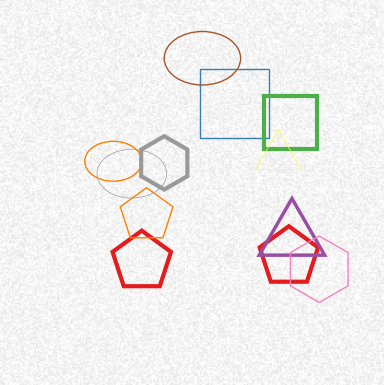[{"shape": "pentagon", "thickness": 3, "radius": 0.4, "center": [0.75, 0.333]}, {"shape": "pentagon", "thickness": 3, "radius": 0.4, "center": [0.368, 0.321]}, {"shape": "square", "thickness": 1, "radius": 0.45, "center": [0.61, 0.73]}, {"shape": "square", "thickness": 3, "radius": 0.34, "center": [0.756, 0.683]}, {"shape": "triangle", "thickness": 2.5, "radius": 0.49, "center": [0.758, 0.386]}, {"shape": "pentagon", "thickness": 1, "radius": 0.36, "center": [0.381, 0.441]}, {"shape": "oval", "thickness": 1, "radius": 0.37, "center": [0.294, 0.581]}, {"shape": "triangle", "thickness": 0.5, "radius": 0.34, "center": [0.723, 0.594]}, {"shape": "oval", "thickness": 1, "radius": 0.5, "center": [0.526, 0.849]}, {"shape": "hexagon", "thickness": 1, "radius": 0.43, "center": [0.829, 0.301]}, {"shape": "hexagon", "thickness": 3, "radius": 0.35, "center": [0.427, 0.577]}, {"shape": "oval", "thickness": 0.5, "radius": 0.45, "center": [0.342, 0.549]}]